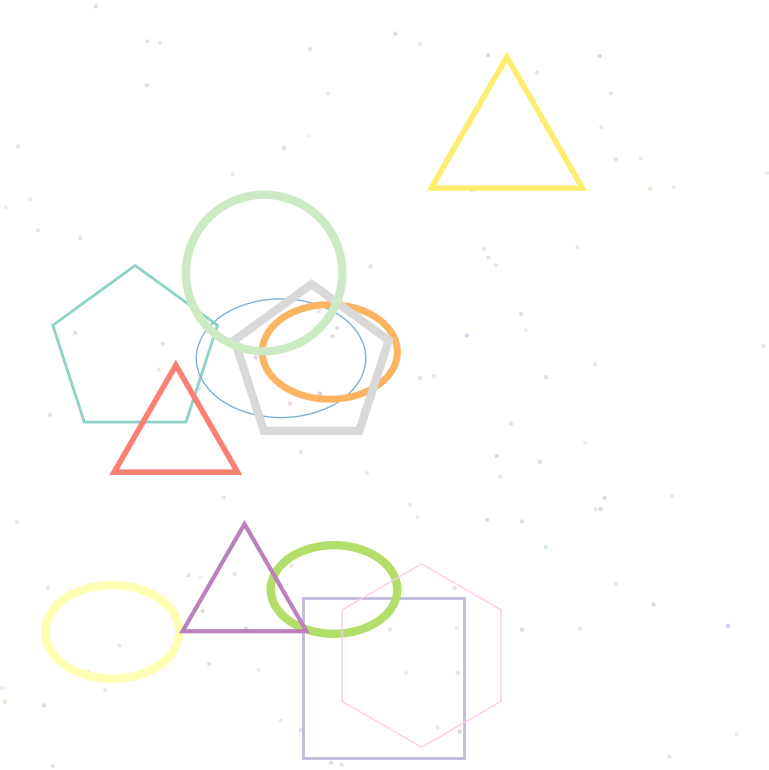[{"shape": "pentagon", "thickness": 1, "radius": 0.56, "center": [0.175, 0.543]}, {"shape": "oval", "thickness": 3, "radius": 0.44, "center": [0.146, 0.179]}, {"shape": "square", "thickness": 1, "radius": 0.52, "center": [0.498, 0.119]}, {"shape": "triangle", "thickness": 2, "radius": 0.46, "center": [0.228, 0.433]}, {"shape": "oval", "thickness": 0.5, "radius": 0.55, "center": [0.365, 0.535]}, {"shape": "oval", "thickness": 2.5, "radius": 0.44, "center": [0.428, 0.543]}, {"shape": "oval", "thickness": 3, "radius": 0.41, "center": [0.434, 0.234]}, {"shape": "hexagon", "thickness": 0.5, "radius": 0.6, "center": [0.547, 0.149]}, {"shape": "pentagon", "thickness": 3, "radius": 0.53, "center": [0.405, 0.526]}, {"shape": "triangle", "thickness": 1.5, "radius": 0.46, "center": [0.318, 0.227]}, {"shape": "circle", "thickness": 3, "radius": 0.51, "center": [0.343, 0.645]}, {"shape": "triangle", "thickness": 2, "radius": 0.57, "center": [0.658, 0.812]}]